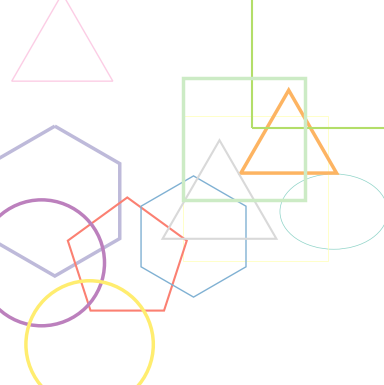[{"shape": "oval", "thickness": 0.5, "radius": 0.7, "center": [0.867, 0.45]}, {"shape": "square", "thickness": 0.5, "radius": 0.94, "center": [0.663, 0.511]}, {"shape": "hexagon", "thickness": 2.5, "radius": 0.97, "center": [0.142, 0.478]}, {"shape": "pentagon", "thickness": 1.5, "radius": 0.81, "center": [0.331, 0.325]}, {"shape": "hexagon", "thickness": 1, "radius": 0.79, "center": [0.503, 0.386]}, {"shape": "triangle", "thickness": 2.5, "radius": 0.72, "center": [0.75, 0.622]}, {"shape": "square", "thickness": 1.5, "radius": 0.99, "center": [0.853, 0.864]}, {"shape": "triangle", "thickness": 1, "radius": 0.76, "center": [0.162, 0.865]}, {"shape": "triangle", "thickness": 1.5, "radius": 0.85, "center": [0.57, 0.465]}, {"shape": "circle", "thickness": 2.5, "radius": 0.82, "center": [0.108, 0.317]}, {"shape": "square", "thickness": 2.5, "radius": 0.79, "center": [0.634, 0.639]}, {"shape": "circle", "thickness": 2.5, "radius": 0.83, "center": [0.233, 0.105]}]